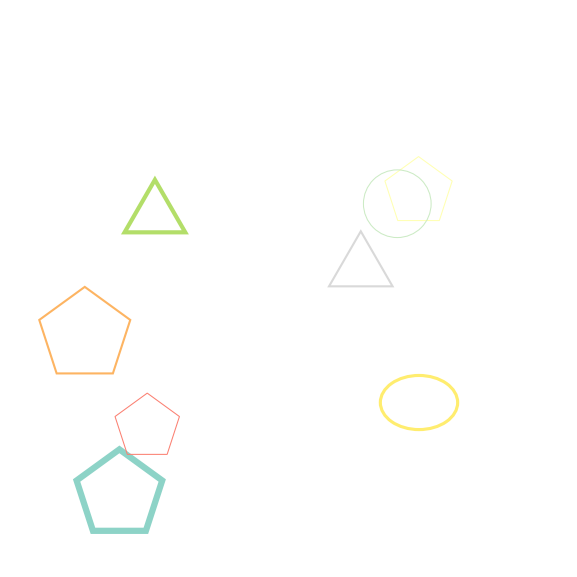[{"shape": "pentagon", "thickness": 3, "radius": 0.39, "center": [0.207, 0.143]}, {"shape": "pentagon", "thickness": 0.5, "radius": 0.31, "center": [0.725, 0.667]}, {"shape": "pentagon", "thickness": 0.5, "radius": 0.29, "center": [0.255, 0.26]}, {"shape": "pentagon", "thickness": 1, "radius": 0.41, "center": [0.147, 0.42]}, {"shape": "triangle", "thickness": 2, "radius": 0.3, "center": [0.268, 0.627]}, {"shape": "triangle", "thickness": 1, "radius": 0.32, "center": [0.625, 0.535]}, {"shape": "circle", "thickness": 0.5, "radius": 0.29, "center": [0.688, 0.646]}, {"shape": "oval", "thickness": 1.5, "radius": 0.33, "center": [0.726, 0.302]}]